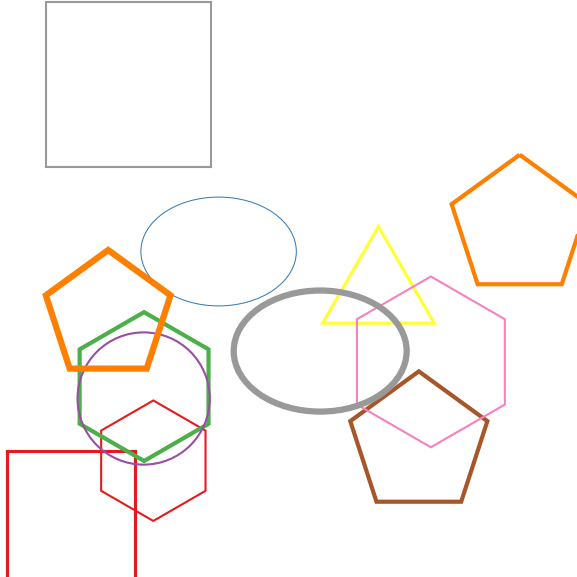[{"shape": "square", "thickness": 1.5, "radius": 0.56, "center": [0.123, 0.107]}, {"shape": "hexagon", "thickness": 1, "radius": 0.52, "center": [0.266, 0.201]}, {"shape": "oval", "thickness": 0.5, "radius": 0.67, "center": [0.379, 0.564]}, {"shape": "hexagon", "thickness": 2, "radius": 0.64, "center": [0.249, 0.33]}, {"shape": "circle", "thickness": 1, "radius": 0.57, "center": [0.249, 0.309]}, {"shape": "pentagon", "thickness": 3, "radius": 0.57, "center": [0.187, 0.453]}, {"shape": "pentagon", "thickness": 2, "radius": 0.62, "center": [0.9, 0.607]}, {"shape": "triangle", "thickness": 1.5, "radius": 0.56, "center": [0.655, 0.495]}, {"shape": "pentagon", "thickness": 2, "radius": 0.62, "center": [0.725, 0.231]}, {"shape": "hexagon", "thickness": 1, "radius": 0.74, "center": [0.746, 0.372]}, {"shape": "square", "thickness": 1, "radius": 0.71, "center": [0.223, 0.853]}, {"shape": "oval", "thickness": 3, "radius": 0.75, "center": [0.554, 0.391]}]